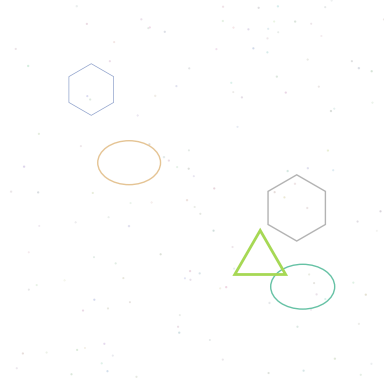[{"shape": "oval", "thickness": 1, "radius": 0.42, "center": [0.786, 0.255]}, {"shape": "hexagon", "thickness": 0.5, "radius": 0.34, "center": [0.237, 0.767]}, {"shape": "triangle", "thickness": 2, "radius": 0.38, "center": [0.676, 0.325]}, {"shape": "oval", "thickness": 1, "radius": 0.41, "center": [0.335, 0.577]}, {"shape": "hexagon", "thickness": 1, "radius": 0.43, "center": [0.771, 0.46]}]